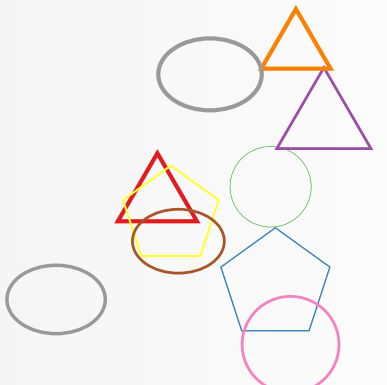[{"shape": "triangle", "thickness": 3, "radius": 0.59, "center": [0.406, 0.484]}, {"shape": "pentagon", "thickness": 1, "radius": 0.74, "center": [0.711, 0.261]}, {"shape": "circle", "thickness": 0.5, "radius": 0.52, "center": [0.698, 0.515]}, {"shape": "triangle", "thickness": 2, "radius": 0.7, "center": [0.836, 0.684]}, {"shape": "triangle", "thickness": 3, "radius": 0.52, "center": [0.764, 0.873]}, {"shape": "pentagon", "thickness": 1.5, "radius": 0.65, "center": [0.441, 0.44]}, {"shape": "oval", "thickness": 2, "radius": 0.59, "center": [0.46, 0.374]}, {"shape": "circle", "thickness": 2, "radius": 0.63, "center": [0.75, 0.105]}, {"shape": "oval", "thickness": 3, "radius": 0.67, "center": [0.542, 0.807]}, {"shape": "oval", "thickness": 2.5, "radius": 0.63, "center": [0.145, 0.222]}]